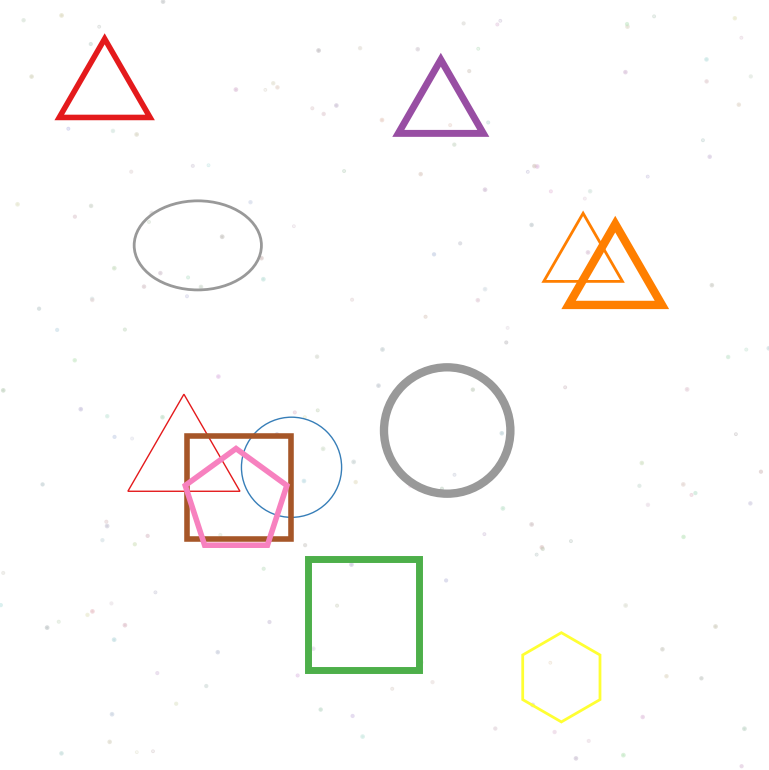[{"shape": "triangle", "thickness": 2, "radius": 0.34, "center": [0.136, 0.881]}, {"shape": "triangle", "thickness": 0.5, "radius": 0.42, "center": [0.239, 0.404]}, {"shape": "circle", "thickness": 0.5, "radius": 0.33, "center": [0.379, 0.393]}, {"shape": "square", "thickness": 2.5, "radius": 0.36, "center": [0.472, 0.202]}, {"shape": "triangle", "thickness": 2.5, "radius": 0.32, "center": [0.572, 0.859]}, {"shape": "triangle", "thickness": 3, "radius": 0.35, "center": [0.799, 0.639]}, {"shape": "triangle", "thickness": 1, "radius": 0.29, "center": [0.757, 0.664]}, {"shape": "hexagon", "thickness": 1, "radius": 0.29, "center": [0.729, 0.12]}, {"shape": "square", "thickness": 2, "radius": 0.33, "center": [0.31, 0.367]}, {"shape": "pentagon", "thickness": 2, "radius": 0.35, "center": [0.307, 0.348]}, {"shape": "oval", "thickness": 1, "radius": 0.41, "center": [0.257, 0.681]}, {"shape": "circle", "thickness": 3, "radius": 0.41, "center": [0.581, 0.441]}]